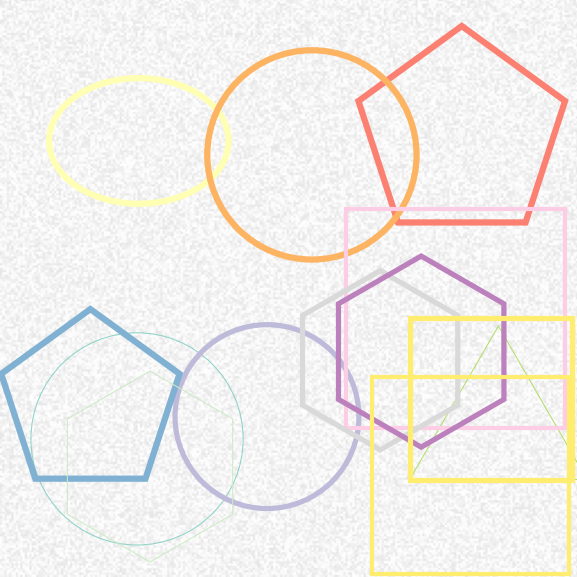[{"shape": "circle", "thickness": 0.5, "radius": 0.92, "center": [0.237, 0.239]}, {"shape": "oval", "thickness": 3, "radius": 0.78, "center": [0.24, 0.755]}, {"shape": "circle", "thickness": 2.5, "radius": 0.8, "center": [0.462, 0.278]}, {"shape": "pentagon", "thickness": 3, "radius": 0.94, "center": [0.8, 0.766]}, {"shape": "pentagon", "thickness": 3, "radius": 0.81, "center": [0.157, 0.302]}, {"shape": "circle", "thickness": 3, "radius": 0.91, "center": [0.54, 0.731]}, {"shape": "triangle", "thickness": 0.5, "radius": 0.89, "center": [0.863, 0.257]}, {"shape": "square", "thickness": 2, "radius": 0.95, "center": [0.789, 0.448]}, {"shape": "hexagon", "thickness": 2.5, "radius": 0.78, "center": [0.658, 0.375]}, {"shape": "hexagon", "thickness": 2.5, "radius": 0.83, "center": [0.729, 0.39]}, {"shape": "hexagon", "thickness": 0.5, "radius": 0.83, "center": [0.26, 0.191]}, {"shape": "square", "thickness": 2.5, "radius": 0.7, "center": [0.851, 0.309]}, {"shape": "square", "thickness": 2, "radius": 0.85, "center": [0.814, 0.175]}]